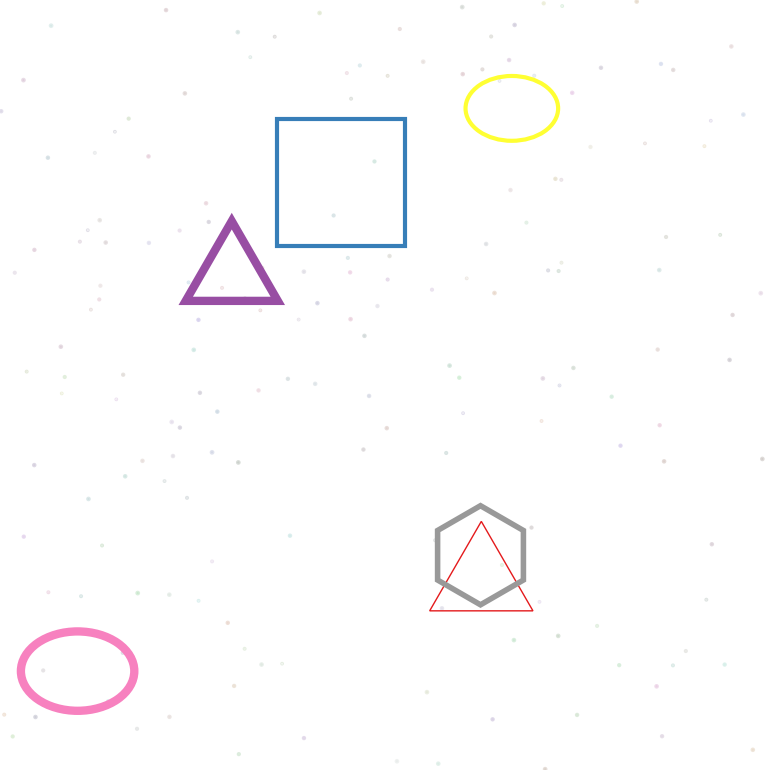[{"shape": "triangle", "thickness": 0.5, "radius": 0.39, "center": [0.625, 0.245]}, {"shape": "square", "thickness": 1.5, "radius": 0.41, "center": [0.443, 0.763]}, {"shape": "triangle", "thickness": 3, "radius": 0.35, "center": [0.301, 0.644]}, {"shape": "oval", "thickness": 1.5, "radius": 0.3, "center": [0.665, 0.859]}, {"shape": "oval", "thickness": 3, "radius": 0.37, "center": [0.101, 0.128]}, {"shape": "hexagon", "thickness": 2, "radius": 0.32, "center": [0.624, 0.279]}]